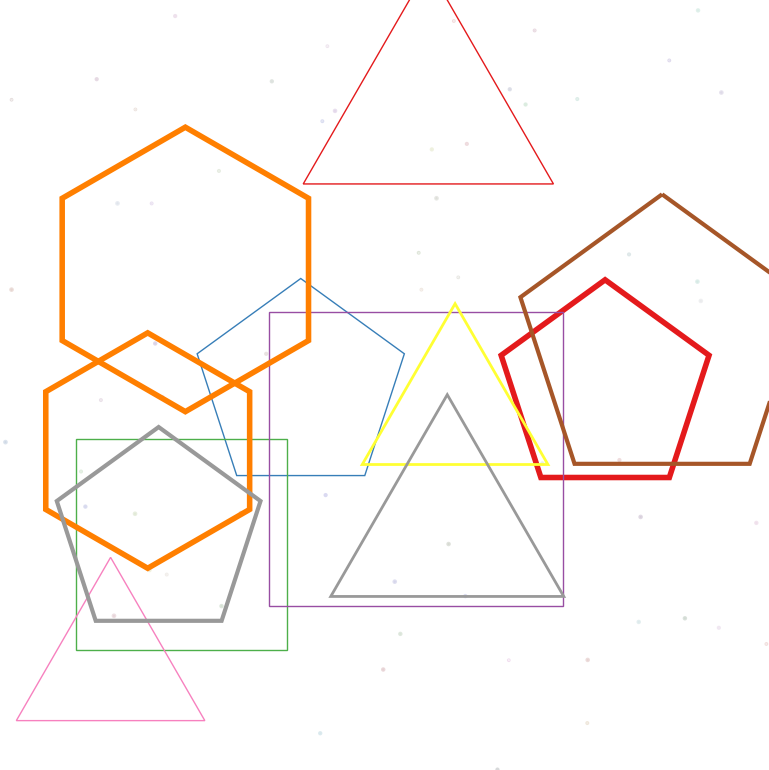[{"shape": "pentagon", "thickness": 2, "radius": 0.71, "center": [0.786, 0.495]}, {"shape": "triangle", "thickness": 0.5, "radius": 0.94, "center": [0.556, 0.855]}, {"shape": "pentagon", "thickness": 0.5, "radius": 0.71, "center": [0.391, 0.497]}, {"shape": "square", "thickness": 0.5, "radius": 0.69, "center": [0.236, 0.293]}, {"shape": "square", "thickness": 0.5, "radius": 0.95, "center": [0.541, 0.403]}, {"shape": "hexagon", "thickness": 2, "radius": 0.92, "center": [0.241, 0.65]}, {"shape": "hexagon", "thickness": 2, "radius": 0.76, "center": [0.192, 0.415]}, {"shape": "triangle", "thickness": 1, "radius": 0.7, "center": [0.591, 0.466]}, {"shape": "pentagon", "thickness": 1.5, "radius": 0.97, "center": [0.86, 0.554]}, {"shape": "triangle", "thickness": 0.5, "radius": 0.71, "center": [0.144, 0.135]}, {"shape": "pentagon", "thickness": 1.5, "radius": 0.7, "center": [0.206, 0.306]}, {"shape": "triangle", "thickness": 1, "radius": 0.87, "center": [0.581, 0.313]}]